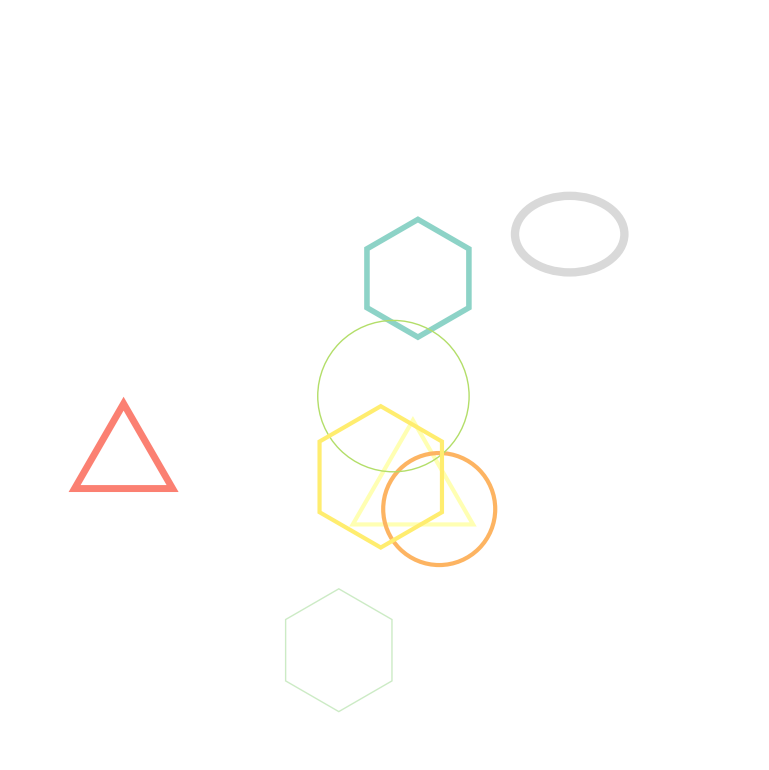[{"shape": "hexagon", "thickness": 2, "radius": 0.38, "center": [0.543, 0.639]}, {"shape": "triangle", "thickness": 1.5, "radius": 0.45, "center": [0.536, 0.364]}, {"shape": "triangle", "thickness": 2.5, "radius": 0.37, "center": [0.161, 0.402]}, {"shape": "circle", "thickness": 1.5, "radius": 0.36, "center": [0.57, 0.339]}, {"shape": "circle", "thickness": 0.5, "radius": 0.49, "center": [0.511, 0.486]}, {"shape": "oval", "thickness": 3, "radius": 0.36, "center": [0.74, 0.696]}, {"shape": "hexagon", "thickness": 0.5, "radius": 0.4, "center": [0.44, 0.156]}, {"shape": "hexagon", "thickness": 1.5, "radius": 0.46, "center": [0.494, 0.381]}]